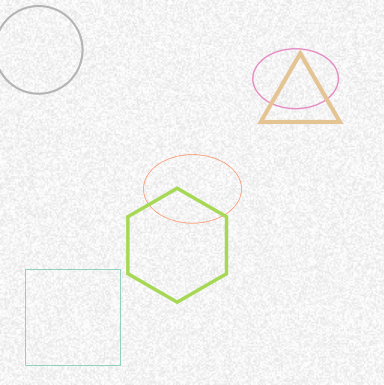[{"shape": "square", "thickness": 0.5, "radius": 0.62, "center": [0.188, 0.177]}, {"shape": "oval", "thickness": 0.5, "radius": 0.64, "center": [0.5, 0.509]}, {"shape": "oval", "thickness": 1, "radius": 0.56, "center": [0.768, 0.796]}, {"shape": "hexagon", "thickness": 2.5, "radius": 0.74, "center": [0.46, 0.363]}, {"shape": "triangle", "thickness": 3, "radius": 0.59, "center": [0.78, 0.743]}, {"shape": "circle", "thickness": 1.5, "radius": 0.57, "center": [0.1, 0.87]}]